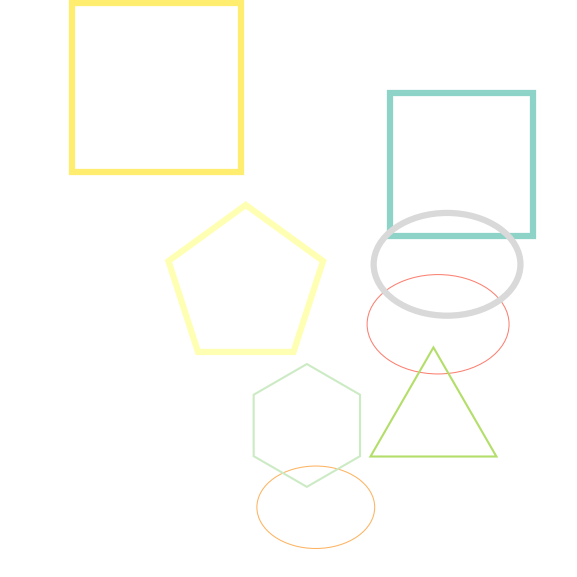[{"shape": "square", "thickness": 3, "radius": 0.62, "center": [0.8, 0.714]}, {"shape": "pentagon", "thickness": 3, "radius": 0.7, "center": [0.426, 0.504]}, {"shape": "oval", "thickness": 0.5, "radius": 0.61, "center": [0.759, 0.438]}, {"shape": "oval", "thickness": 0.5, "radius": 0.51, "center": [0.547, 0.121]}, {"shape": "triangle", "thickness": 1, "radius": 0.63, "center": [0.751, 0.272]}, {"shape": "oval", "thickness": 3, "radius": 0.64, "center": [0.774, 0.541]}, {"shape": "hexagon", "thickness": 1, "radius": 0.53, "center": [0.531, 0.262]}, {"shape": "square", "thickness": 3, "radius": 0.73, "center": [0.271, 0.848]}]